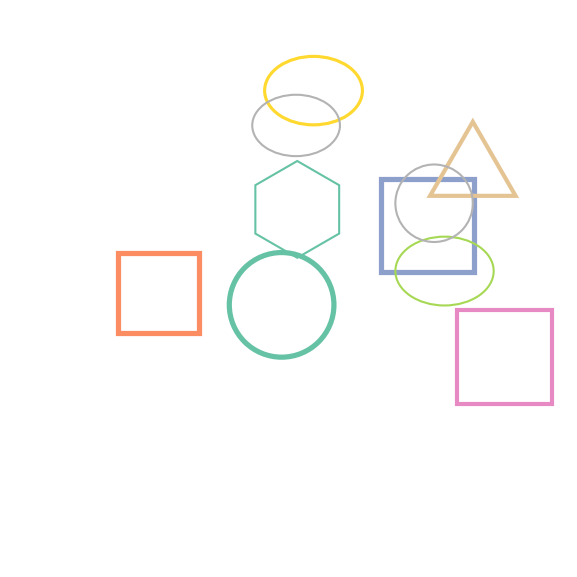[{"shape": "circle", "thickness": 2.5, "radius": 0.45, "center": [0.488, 0.471]}, {"shape": "hexagon", "thickness": 1, "radius": 0.42, "center": [0.515, 0.637]}, {"shape": "square", "thickness": 2.5, "radius": 0.35, "center": [0.274, 0.491]}, {"shape": "square", "thickness": 2.5, "radius": 0.4, "center": [0.74, 0.609]}, {"shape": "square", "thickness": 2, "radius": 0.41, "center": [0.873, 0.381]}, {"shape": "oval", "thickness": 1, "radius": 0.43, "center": [0.77, 0.53]}, {"shape": "oval", "thickness": 1.5, "radius": 0.42, "center": [0.543, 0.842]}, {"shape": "triangle", "thickness": 2, "radius": 0.43, "center": [0.819, 0.703]}, {"shape": "oval", "thickness": 1, "radius": 0.38, "center": [0.513, 0.782]}, {"shape": "circle", "thickness": 1, "radius": 0.34, "center": [0.752, 0.647]}]